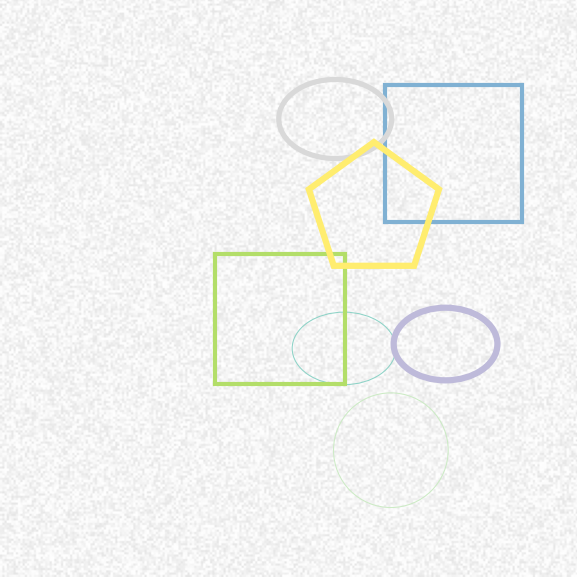[{"shape": "oval", "thickness": 0.5, "radius": 0.45, "center": [0.596, 0.396]}, {"shape": "oval", "thickness": 3, "radius": 0.45, "center": [0.772, 0.403]}, {"shape": "square", "thickness": 2, "radius": 0.59, "center": [0.785, 0.733]}, {"shape": "square", "thickness": 2, "radius": 0.56, "center": [0.485, 0.447]}, {"shape": "oval", "thickness": 2.5, "radius": 0.49, "center": [0.58, 0.793]}, {"shape": "circle", "thickness": 0.5, "radius": 0.5, "center": [0.677, 0.22]}, {"shape": "pentagon", "thickness": 3, "radius": 0.59, "center": [0.647, 0.635]}]